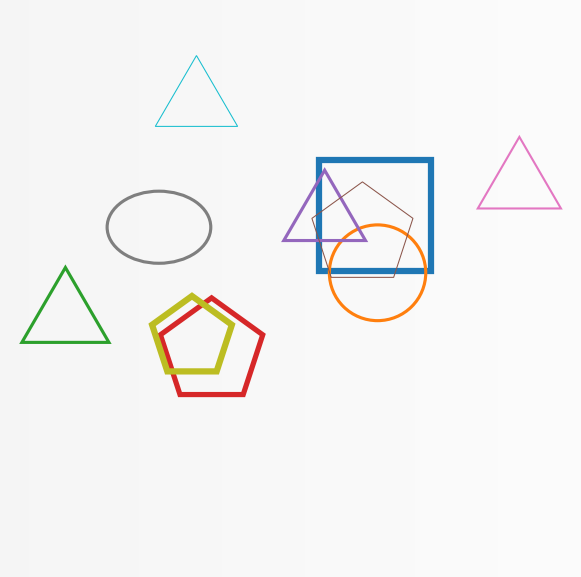[{"shape": "square", "thickness": 3, "radius": 0.48, "center": [0.646, 0.626]}, {"shape": "circle", "thickness": 1.5, "radius": 0.41, "center": [0.65, 0.527]}, {"shape": "triangle", "thickness": 1.5, "radius": 0.43, "center": [0.113, 0.449]}, {"shape": "pentagon", "thickness": 2.5, "radius": 0.46, "center": [0.364, 0.391]}, {"shape": "triangle", "thickness": 1.5, "radius": 0.41, "center": [0.559, 0.623]}, {"shape": "pentagon", "thickness": 0.5, "radius": 0.46, "center": [0.624, 0.593]}, {"shape": "triangle", "thickness": 1, "radius": 0.41, "center": [0.894, 0.679]}, {"shape": "oval", "thickness": 1.5, "radius": 0.45, "center": [0.273, 0.606]}, {"shape": "pentagon", "thickness": 3, "radius": 0.36, "center": [0.33, 0.414]}, {"shape": "triangle", "thickness": 0.5, "radius": 0.41, "center": [0.338, 0.821]}]